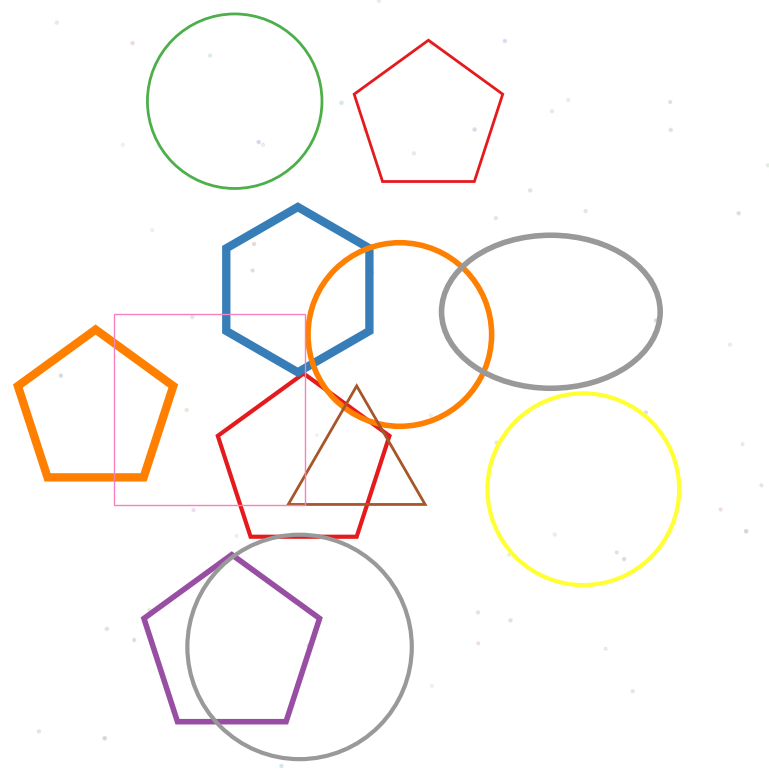[{"shape": "pentagon", "thickness": 1.5, "radius": 0.59, "center": [0.394, 0.398]}, {"shape": "pentagon", "thickness": 1, "radius": 0.51, "center": [0.556, 0.846]}, {"shape": "hexagon", "thickness": 3, "radius": 0.54, "center": [0.387, 0.624]}, {"shape": "circle", "thickness": 1, "radius": 0.57, "center": [0.305, 0.869]}, {"shape": "pentagon", "thickness": 2, "radius": 0.6, "center": [0.301, 0.16]}, {"shape": "circle", "thickness": 2, "radius": 0.6, "center": [0.519, 0.566]}, {"shape": "pentagon", "thickness": 3, "radius": 0.53, "center": [0.124, 0.466]}, {"shape": "circle", "thickness": 1.5, "radius": 0.62, "center": [0.758, 0.365]}, {"shape": "triangle", "thickness": 1, "radius": 0.51, "center": [0.463, 0.396]}, {"shape": "square", "thickness": 0.5, "radius": 0.62, "center": [0.272, 0.468]}, {"shape": "oval", "thickness": 2, "radius": 0.71, "center": [0.715, 0.595]}, {"shape": "circle", "thickness": 1.5, "radius": 0.73, "center": [0.389, 0.16]}]